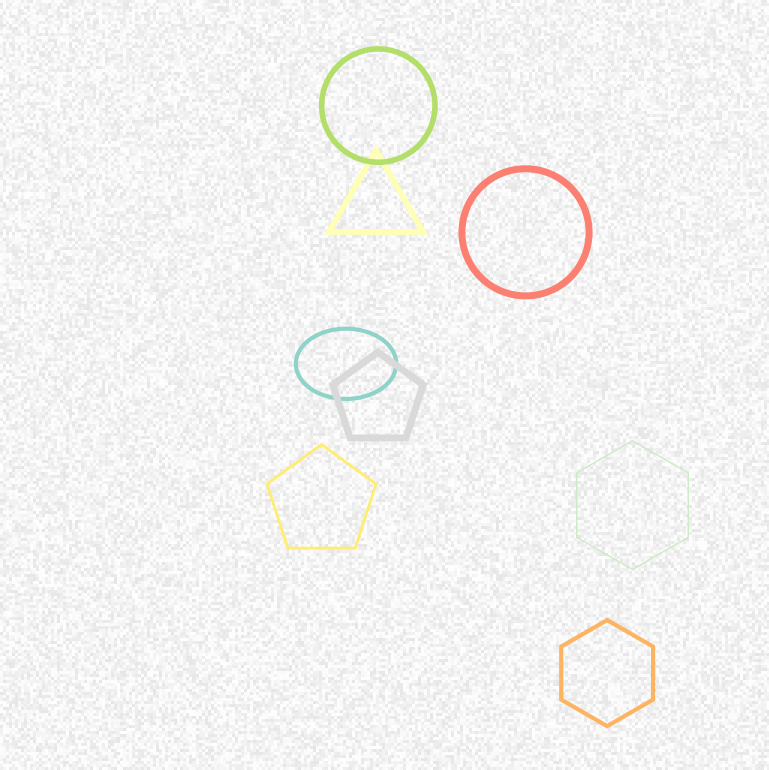[{"shape": "oval", "thickness": 1.5, "radius": 0.33, "center": [0.449, 0.528]}, {"shape": "triangle", "thickness": 2, "radius": 0.35, "center": [0.488, 0.734]}, {"shape": "circle", "thickness": 2.5, "radius": 0.41, "center": [0.682, 0.698]}, {"shape": "hexagon", "thickness": 1.5, "radius": 0.34, "center": [0.789, 0.126]}, {"shape": "circle", "thickness": 2, "radius": 0.37, "center": [0.491, 0.863]}, {"shape": "pentagon", "thickness": 2.5, "radius": 0.31, "center": [0.491, 0.481]}, {"shape": "hexagon", "thickness": 0.5, "radius": 0.42, "center": [0.821, 0.344]}, {"shape": "pentagon", "thickness": 1, "radius": 0.37, "center": [0.418, 0.348]}]